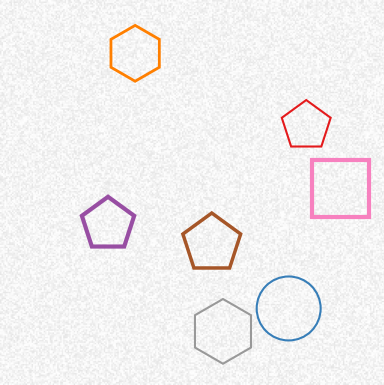[{"shape": "pentagon", "thickness": 1.5, "radius": 0.33, "center": [0.795, 0.673]}, {"shape": "circle", "thickness": 1.5, "radius": 0.42, "center": [0.75, 0.199]}, {"shape": "pentagon", "thickness": 3, "radius": 0.36, "center": [0.281, 0.417]}, {"shape": "hexagon", "thickness": 2, "radius": 0.36, "center": [0.351, 0.862]}, {"shape": "pentagon", "thickness": 2.5, "radius": 0.39, "center": [0.55, 0.368]}, {"shape": "square", "thickness": 3, "radius": 0.37, "center": [0.885, 0.511]}, {"shape": "hexagon", "thickness": 1.5, "radius": 0.42, "center": [0.579, 0.139]}]